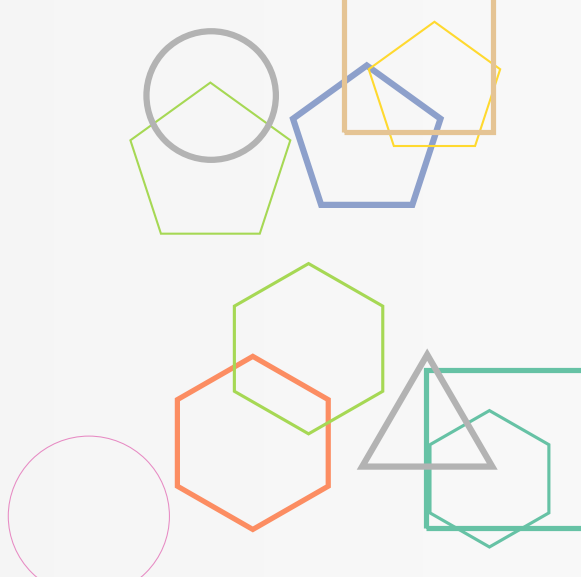[{"shape": "square", "thickness": 2.5, "radius": 0.68, "center": [0.87, 0.221]}, {"shape": "hexagon", "thickness": 1.5, "radius": 0.59, "center": [0.842, 0.17]}, {"shape": "hexagon", "thickness": 2.5, "radius": 0.75, "center": [0.435, 0.232]}, {"shape": "pentagon", "thickness": 3, "radius": 0.67, "center": [0.631, 0.752]}, {"shape": "circle", "thickness": 0.5, "radius": 0.69, "center": [0.153, 0.105]}, {"shape": "pentagon", "thickness": 1, "radius": 0.72, "center": [0.362, 0.712]}, {"shape": "hexagon", "thickness": 1.5, "radius": 0.74, "center": [0.531, 0.395]}, {"shape": "pentagon", "thickness": 1, "radius": 0.59, "center": [0.747, 0.842]}, {"shape": "square", "thickness": 2.5, "radius": 0.64, "center": [0.719, 0.899]}, {"shape": "triangle", "thickness": 3, "radius": 0.65, "center": [0.735, 0.256]}, {"shape": "circle", "thickness": 3, "radius": 0.56, "center": [0.363, 0.834]}]